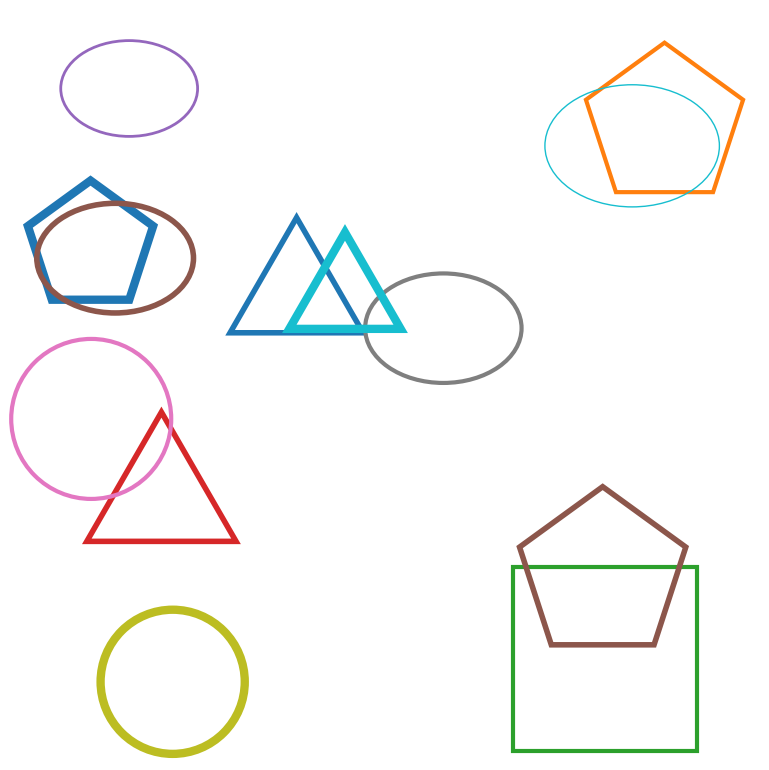[{"shape": "pentagon", "thickness": 3, "radius": 0.43, "center": [0.118, 0.68]}, {"shape": "triangle", "thickness": 2, "radius": 0.5, "center": [0.385, 0.618]}, {"shape": "pentagon", "thickness": 1.5, "radius": 0.54, "center": [0.863, 0.837]}, {"shape": "square", "thickness": 1.5, "radius": 0.6, "center": [0.786, 0.144]}, {"shape": "triangle", "thickness": 2, "radius": 0.56, "center": [0.21, 0.353]}, {"shape": "oval", "thickness": 1, "radius": 0.44, "center": [0.168, 0.885]}, {"shape": "pentagon", "thickness": 2, "radius": 0.57, "center": [0.783, 0.254]}, {"shape": "oval", "thickness": 2, "radius": 0.51, "center": [0.15, 0.665]}, {"shape": "circle", "thickness": 1.5, "radius": 0.52, "center": [0.118, 0.456]}, {"shape": "oval", "thickness": 1.5, "radius": 0.51, "center": [0.576, 0.574]}, {"shape": "circle", "thickness": 3, "radius": 0.47, "center": [0.224, 0.115]}, {"shape": "oval", "thickness": 0.5, "radius": 0.57, "center": [0.821, 0.811]}, {"shape": "triangle", "thickness": 3, "radius": 0.42, "center": [0.448, 0.615]}]